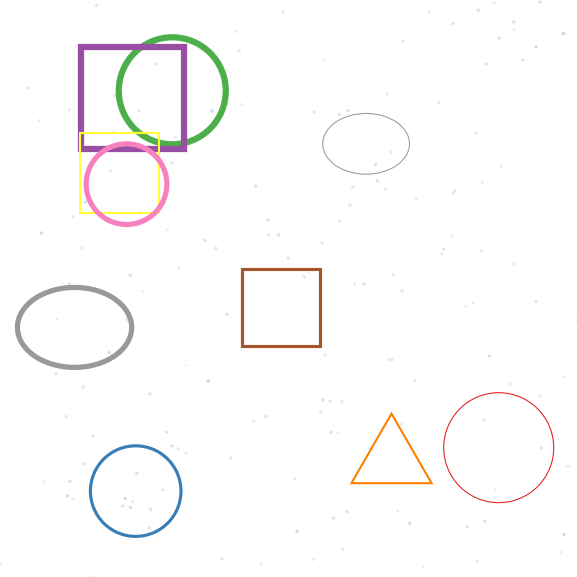[{"shape": "circle", "thickness": 0.5, "radius": 0.48, "center": [0.864, 0.224]}, {"shape": "circle", "thickness": 1.5, "radius": 0.39, "center": [0.235, 0.149]}, {"shape": "circle", "thickness": 3, "radius": 0.46, "center": [0.298, 0.842]}, {"shape": "square", "thickness": 3, "radius": 0.44, "center": [0.229, 0.829]}, {"shape": "triangle", "thickness": 1, "radius": 0.4, "center": [0.678, 0.203]}, {"shape": "square", "thickness": 1, "radius": 0.34, "center": [0.207, 0.7]}, {"shape": "square", "thickness": 1.5, "radius": 0.34, "center": [0.486, 0.466]}, {"shape": "circle", "thickness": 2.5, "radius": 0.35, "center": [0.219, 0.68]}, {"shape": "oval", "thickness": 0.5, "radius": 0.38, "center": [0.634, 0.75]}, {"shape": "oval", "thickness": 2.5, "radius": 0.49, "center": [0.129, 0.432]}]